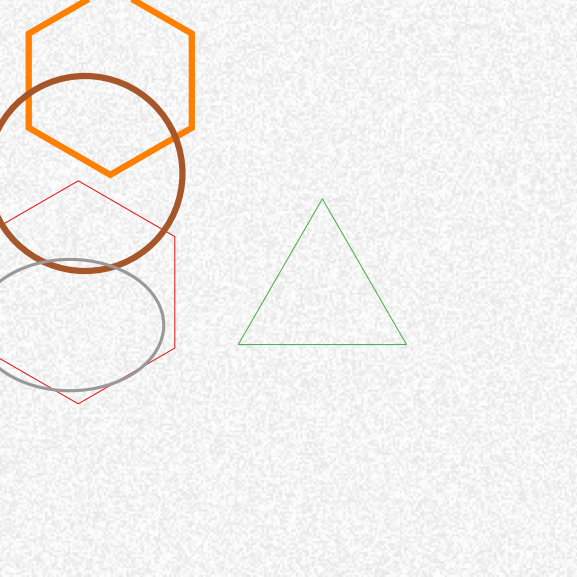[{"shape": "hexagon", "thickness": 0.5, "radius": 0.97, "center": [0.135, 0.493]}, {"shape": "triangle", "thickness": 0.5, "radius": 0.84, "center": [0.558, 0.487]}, {"shape": "hexagon", "thickness": 3, "radius": 0.82, "center": [0.191, 0.859]}, {"shape": "circle", "thickness": 3, "radius": 0.84, "center": [0.147, 0.699]}, {"shape": "oval", "thickness": 1.5, "radius": 0.81, "center": [0.121, 0.436]}]